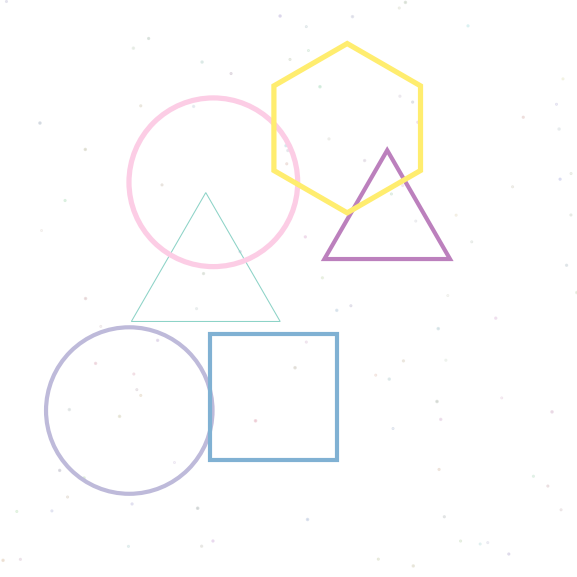[{"shape": "triangle", "thickness": 0.5, "radius": 0.74, "center": [0.356, 0.517]}, {"shape": "circle", "thickness": 2, "radius": 0.72, "center": [0.224, 0.288]}, {"shape": "square", "thickness": 2, "radius": 0.55, "center": [0.473, 0.312]}, {"shape": "circle", "thickness": 2.5, "radius": 0.73, "center": [0.369, 0.684]}, {"shape": "triangle", "thickness": 2, "radius": 0.63, "center": [0.67, 0.613]}, {"shape": "hexagon", "thickness": 2.5, "radius": 0.73, "center": [0.601, 0.777]}]